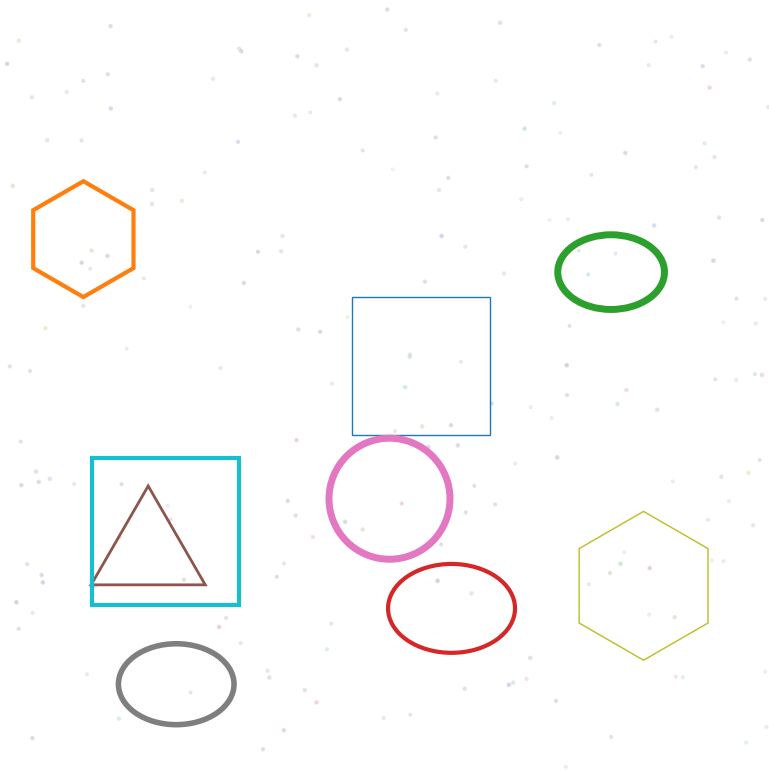[{"shape": "square", "thickness": 0.5, "radius": 0.45, "center": [0.547, 0.525]}, {"shape": "hexagon", "thickness": 1.5, "radius": 0.38, "center": [0.108, 0.689]}, {"shape": "oval", "thickness": 2.5, "radius": 0.35, "center": [0.794, 0.647]}, {"shape": "oval", "thickness": 1.5, "radius": 0.41, "center": [0.586, 0.21]}, {"shape": "triangle", "thickness": 1, "radius": 0.43, "center": [0.192, 0.283]}, {"shape": "circle", "thickness": 2.5, "radius": 0.39, "center": [0.506, 0.352]}, {"shape": "oval", "thickness": 2, "radius": 0.38, "center": [0.229, 0.111]}, {"shape": "hexagon", "thickness": 0.5, "radius": 0.48, "center": [0.836, 0.239]}, {"shape": "square", "thickness": 1.5, "radius": 0.48, "center": [0.215, 0.309]}]